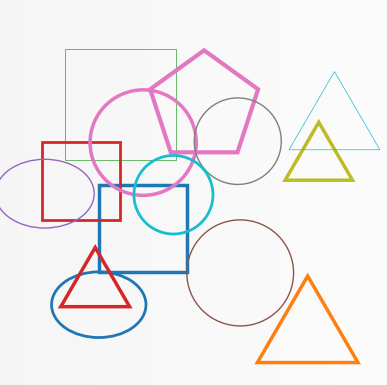[{"shape": "oval", "thickness": 2, "radius": 0.61, "center": [0.255, 0.209]}, {"shape": "square", "thickness": 2.5, "radius": 0.57, "center": [0.369, 0.406]}, {"shape": "triangle", "thickness": 2.5, "radius": 0.75, "center": [0.794, 0.133]}, {"shape": "square", "thickness": 0.5, "radius": 0.72, "center": [0.31, 0.728]}, {"shape": "square", "thickness": 2, "radius": 0.51, "center": [0.209, 0.529]}, {"shape": "triangle", "thickness": 2.5, "radius": 0.51, "center": [0.246, 0.255]}, {"shape": "oval", "thickness": 1, "radius": 0.64, "center": [0.116, 0.497]}, {"shape": "circle", "thickness": 1, "radius": 0.69, "center": [0.62, 0.291]}, {"shape": "pentagon", "thickness": 3, "radius": 0.73, "center": [0.527, 0.723]}, {"shape": "circle", "thickness": 2.5, "radius": 0.68, "center": [0.369, 0.63]}, {"shape": "circle", "thickness": 1, "radius": 0.56, "center": [0.614, 0.633]}, {"shape": "triangle", "thickness": 2.5, "radius": 0.5, "center": [0.823, 0.582]}, {"shape": "circle", "thickness": 2, "radius": 0.51, "center": [0.448, 0.494]}, {"shape": "triangle", "thickness": 0.5, "radius": 0.68, "center": [0.863, 0.679]}]